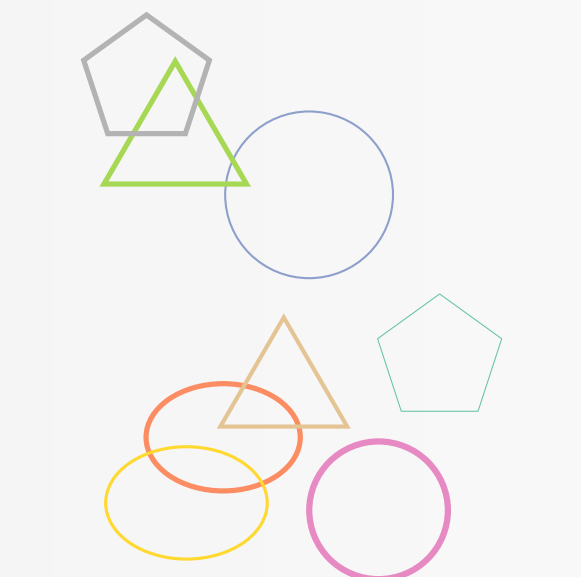[{"shape": "pentagon", "thickness": 0.5, "radius": 0.56, "center": [0.756, 0.378]}, {"shape": "oval", "thickness": 2.5, "radius": 0.66, "center": [0.384, 0.242]}, {"shape": "circle", "thickness": 1, "radius": 0.72, "center": [0.532, 0.662]}, {"shape": "circle", "thickness": 3, "radius": 0.6, "center": [0.651, 0.115]}, {"shape": "triangle", "thickness": 2.5, "radius": 0.71, "center": [0.302, 0.751]}, {"shape": "oval", "thickness": 1.5, "radius": 0.69, "center": [0.321, 0.128]}, {"shape": "triangle", "thickness": 2, "radius": 0.63, "center": [0.488, 0.323]}, {"shape": "pentagon", "thickness": 2.5, "radius": 0.57, "center": [0.252, 0.86]}]